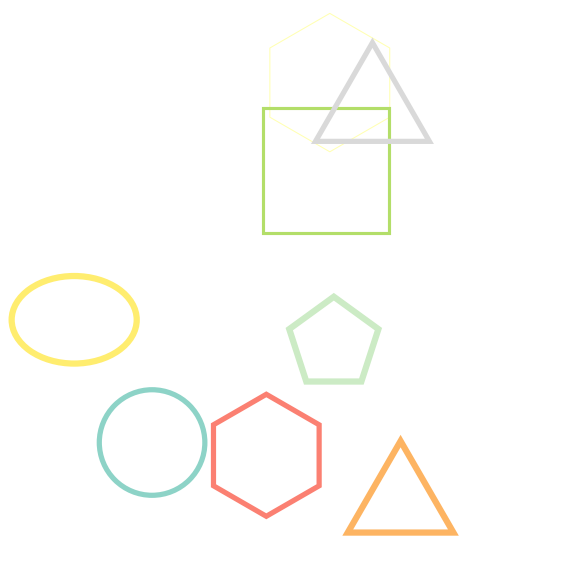[{"shape": "circle", "thickness": 2.5, "radius": 0.46, "center": [0.263, 0.233]}, {"shape": "hexagon", "thickness": 0.5, "radius": 0.6, "center": [0.571, 0.856]}, {"shape": "hexagon", "thickness": 2.5, "radius": 0.53, "center": [0.461, 0.211]}, {"shape": "triangle", "thickness": 3, "radius": 0.53, "center": [0.694, 0.13]}, {"shape": "square", "thickness": 1.5, "radius": 0.54, "center": [0.565, 0.704]}, {"shape": "triangle", "thickness": 2.5, "radius": 0.57, "center": [0.645, 0.811]}, {"shape": "pentagon", "thickness": 3, "radius": 0.41, "center": [0.578, 0.404]}, {"shape": "oval", "thickness": 3, "radius": 0.54, "center": [0.128, 0.445]}]